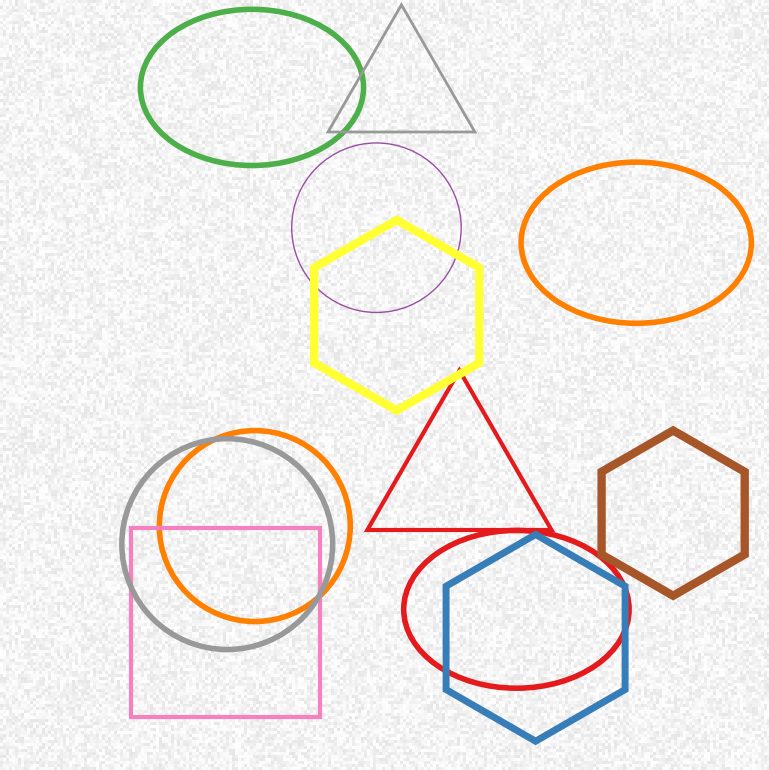[{"shape": "triangle", "thickness": 1.5, "radius": 0.69, "center": [0.597, 0.381]}, {"shape": "oval", "thickness": 2, "radius": 0.73, "center": [0.671, 0.209]}, {"shape": "hexagon", "thickness": 2.5, "radius": 0.67, "center": [0.696, 0.172]}, {"shape": "oval", "thickness": 2, "radius": 0.72, "center": [0.327, 0.886]}, {"shape": "circle", "thickness": 0.5, "radius": 0.55, "center": [0.489, 0.704]}, {"shape": "oval", "thickness": 2, "radius": 0.75, "center": [0.826, 0.685]}, {"shape": "circle", "thickness": 2, "radius": 0.62, "center": [0.331, 0.317]}, {"shape": "hexagon", "thickness": 3, "radius": 0.62, "center": [0.515, 0.591]}, {"shape": "hexagon", "thickness": 3, "radius": 0.54, "center": [0.874, 0.334]}, {"shape": "square", "thickness": 1.5, "radius": 0.61, "center": [0.293, 0.192]}, {"shape": "circle", "thickness": 2, "radius": 0.68, "center": [0.295, 0.293]}, {"shape": "triangle", "thickness": 1, "radius": 0.55, "center": [0.521, 0.884]}]